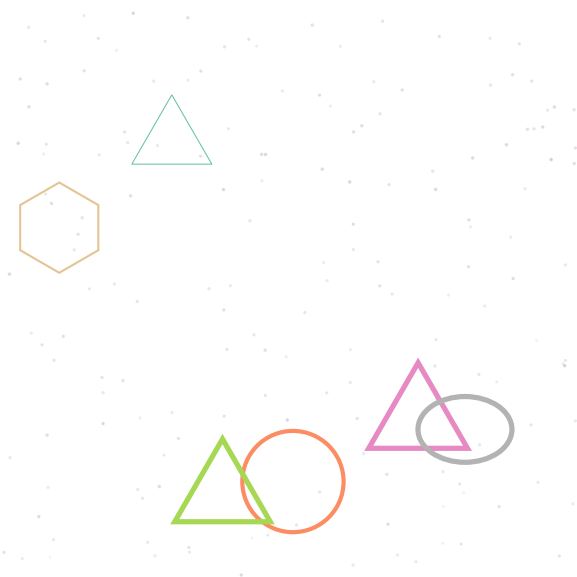[{"shape": "triangle", "thickness": 0.5, "radius": 0.4, "center": [0.298, 0.755]}, {"shape": "circle", "thickness": 2, "radius": 0.44, "center": [0.507, 0.165]}, {"shape": "triangle", "thickness": 2.5, "radius": 0.49, "center": [0.724, 0.272]}, {"shape": "triangle", "thickness": 2.5, "radius": 0.48, "center": [0.385, 0.143]}, {"shape": "hexagon", "thickness": 1, "radius": 0.39, "center": [0.103, 0.605]}, {"shape": "oval", "thickness": 2.5, "radius": 0.41, "center": [0.805, 0.256]}]